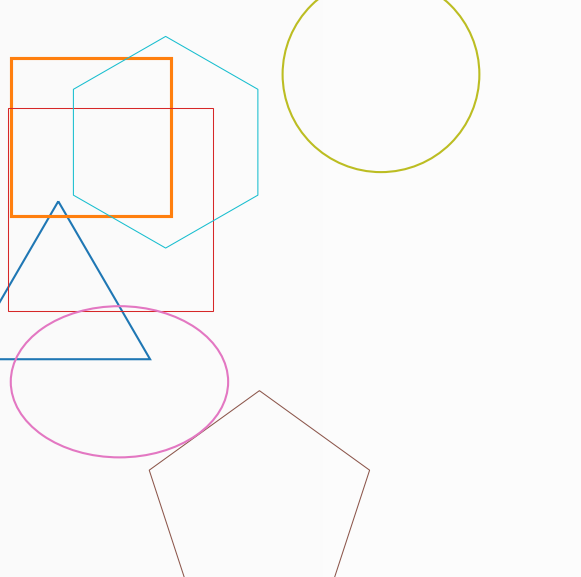[{"shape": "triangle", "thickness": 1, "radius": 0.91, "center": [0.1, 0.468]}, {"shape": "square", "thickness": 1.5, "radius": 0.69, "center": [0.157, 0.762]}, {"shape": "square", "thickness": 0.5, "radius": 0.88, "center": [0.19, 0.636]}, {"shape": "pentagon", "thickness": 0.5, "radius": 1.0, "center": [0.446, 0.123]}, {"shape": "oval", "thickness": 1, "radius": 0.94, "center": [0.206, 0.338]}, {"shape": "circle", "thickness": 1, "radius": 0.85, "center": [0.655, 0.87]}, {"shape": "hexagon", "thickness": 0.5, "radius": 0.92, "center": [0.285, 0.753]}]